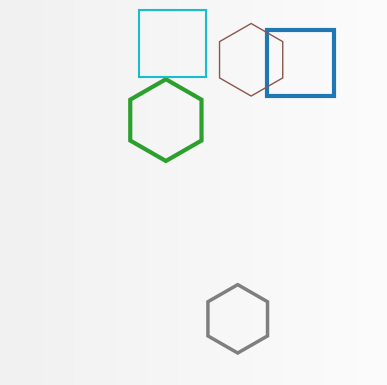[{"shape": "square", "thickness": 3, "radius": 0.43, "center": [0.776, 0.836]}, {"shape": "hexagon", "thickness": 3, "radius": 0.53, "center": [0.428, 0.688]}, {"shape": "hexagon", "thickness": 1, "radius": 0.47, "center": [0.648, 0.845]}, {"shape": "hexagon", "thickness": 2.5, "radius": 0.44, "center": [0.613, 0.172]}, {"shape": "square", "thickness": 1.5, "radius": 0.43, "center": [0.446, 0.888]}]